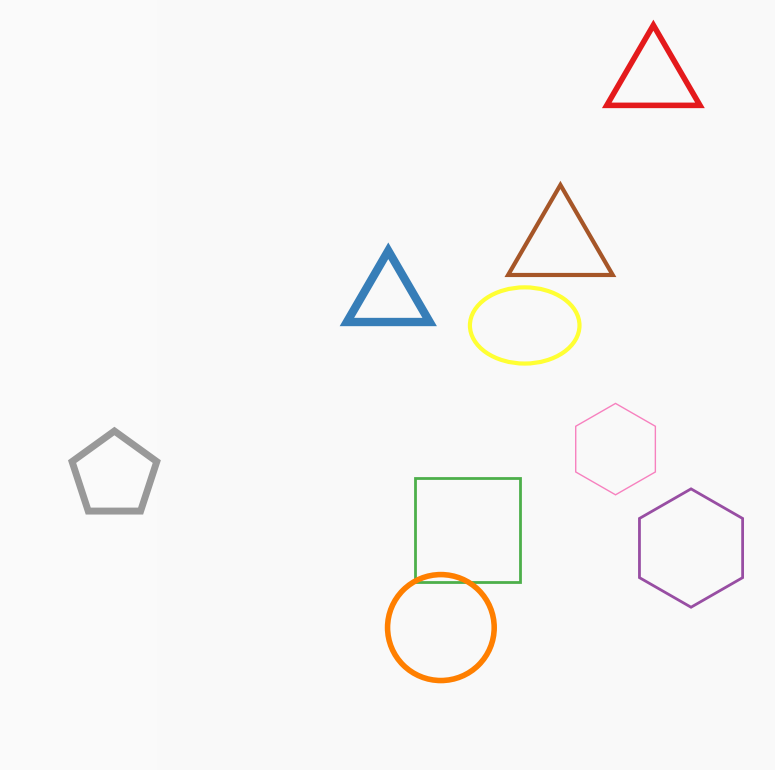[{"shape": "triangle", "thickness": 2, "radius": 0.35, "center": [0.843, 0.898]}, {"shape": "triangle", "thickness": 3, "radius": 0.31, "center": [0.501, 0.613]}, {"shape": "square", "thickness": 1, "radius": 0.34, "center": [0.603, 0.312]}, {"shape": "hexagon", "thickness": 1, "radius": 0.38, "center": [0.892, 0.288]}, {"shape": "circle", "thickness": 2, "radius": 0.34, "center": [0.569, 0.185]}, {"shape": "oval", "thickness": 1.5, "radius": 0.35, "center": [0.677, 0.577]}, {"shape": "triangle", "thickness": 1.5, "radius": 0.39, "center": [0.723, 0.682]}, {"shape": "hexagon", "thickness": 0.5, "radius": 0.3, "center": [0.794, 0.417]}, {"shape": "pentagon", "thickness": 2.5, "radius": 0.29, "center": [0.148, 0.383]}]